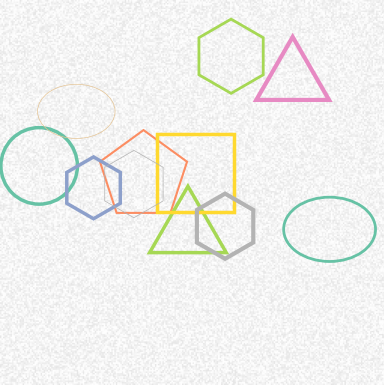[{"shape": "circle", "thickness": 2.5, "radius": 0.5, "center": [0.102, 0.569]}, {"shape": "oval", "thickness": 2, "radius": 0.6, "center": [0.856, 0.404]}, {"shape": "pentagon", "thickness": 1.5, "radius": 0.59, "center": [0.373, 0.543]}, {"shape": "hexagon", "thickness": 2.5, "radius": 0.4, "center": [0.243, 0.512]}, {"shape": "triangle", "thickness": 3, "radius": 0.55, "center": [0.76, 0.795]}, {"shape": "triangle", "thickness": 2.5, "radius": 0.57, "center": [0.488, 0.401]}, {"shape": "hexagon", "thickness": 2, "radius": 0.48, "center": [0.6, 0.854]}, {"shape": "square", "thickness": 2.5, "radius": 0.5, "center": [0.508, 0.551]}, {"shape": "oval", "thickness": 0.5, "radius": 0.5, "center": [0.198, 0.711]}, {"shape": "hexagon", "thickness": 3, "radius": 0.42, "center": [0.585, 0.412]}, {"shape": "hexagon", "thickness": 0.5, "radius": 0.44, "center": [0.348, 0.522]}]